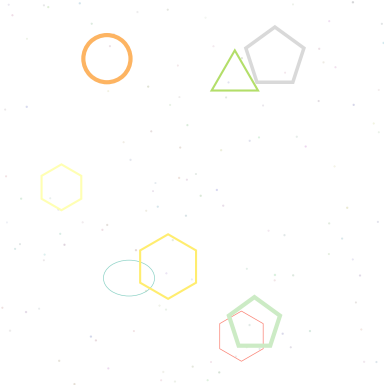[{"shape": "oval", "thickness": 0.5, "radius": 0.33, "center": [0.335, 0.278]}, {"shape": "hexagon", "thickness": 1.5, "radius": 0.3, "center": [0.16, 0.513]}, {"shape": "hexagon", "thickness": 0.5, "radius": 0.33, "center": [0.627, 0.127]}, {"shape": "circle", "thickness": 3, "radius": 0.31, "center": [0.278, 0.848]}, {"shape": "triangle", "thickness": 1.5, "radius": 0.35, "center": [0.61, 0.8]}, {"shape": "pentagon", "thickness": 2.5, "radius": 0.4, "center": [0.714, 0.85]}, {"shape": "pentagon", "thickness": 3, "radius": 0.35, "center": [0.661, 0.159]}, {"shape": "hexagon", "thickness": 1.5, "radius": 0.42, "center": [0.437, 0.308]}]